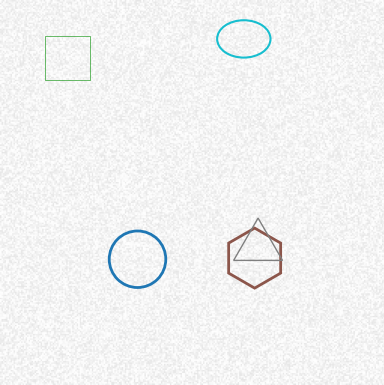[{"shape": "circle", "thickness": 2, "radius": 0.37, "center": [0.357, 0.327]}, {"shape": "square", "thickness": 0.5, "radius": 0.29, "center": [0.176, 0.849]}, {"shape": "hexagon", "thickness": 2, "radius": 0.39, "center": [0.661, 0.33]}, {"shape": "triangle", "thickness": 1, "radius": 0.37, "center": [0.67, 0.36]}, {"shape": "oval", "thickness": 1.5, "radius": 0.35, "center": [0.633, 0.899]}]